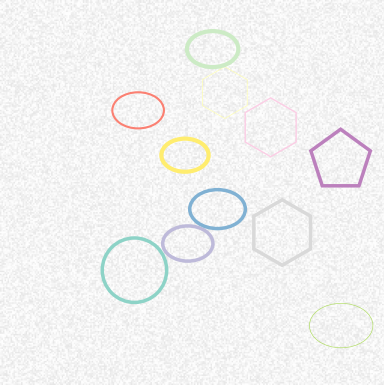[{"shape": "circle", "thickness": 2.5, "radius": 0.42, "center": [0.349, 0.298]}, {"shape": "hexagon", "thickness": 0.5, "radius": 0.34, "center": [0.584, 0.76]}, {"shape": "oval", "thickness": 2.5, "radius": 0.33, "center": [0.488, 0.367]}, {"shape": "oval", "thickness": 1.5, "radius": 0.34, "center": [0.359, 0.713]}, {"shape": "oval", "thickness": 2.5, "radius": 0.36, "center": [0.565, 0.457]}, {"shape": "oval", "thickness": 0.5, "radius": 0.41, "center": [0.886, 0.154]}, {"shape": "hexagon", "thickness": 1, "radius": 0.38, "center": [0.703, 0.669]}, {"shape": "hexagon", "thickness": 2.5, "radius": 0.43, "center": [0.733, 0.396]}, {"shape": "pentagon", "thickness": 2.5, "radius": 0.41, "center": [0.885, 0.583]}, {"shape": "oval", "thickness": 3, "radius": 0.33, "center": [0.552, 0.872]}, {"shape": "oval", "thickness": 3, "radius": 0.31, "center": [0.481, 0.597]}]